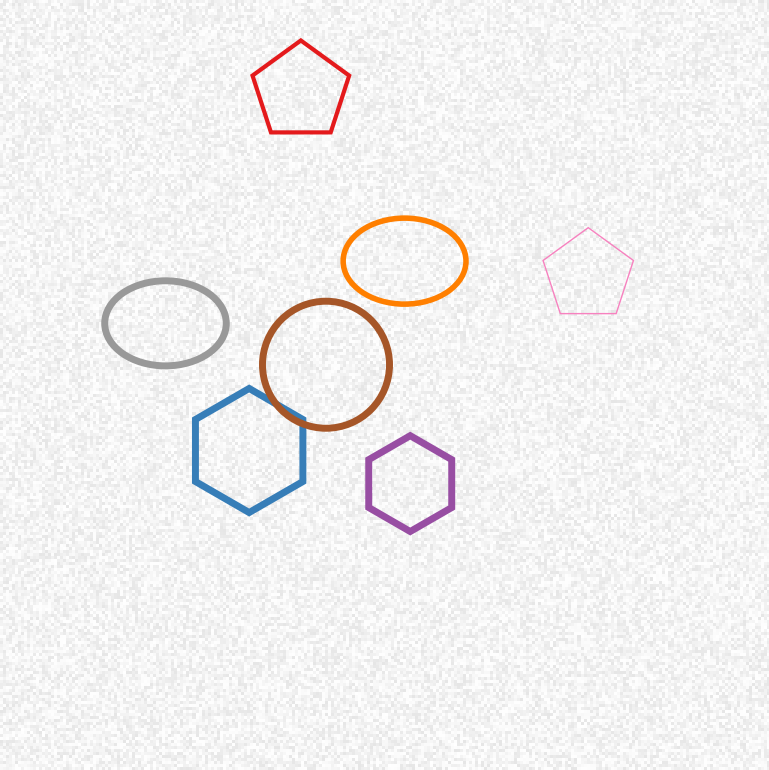[{"shape": "pentagon", "thickness": 1.5, "radius": 0.33, "center": [0.391, 0.881]}, {"shape": "hexagon", "thickness": 2.5, "radius": 0.4, "center": [0.324, 0.415]}, {"shape": "hexagon", "thickness": 2.5, "radius": 0.31, "center": [0.533, 0.372]}, {"shape": "oval", "thickness": 2, "radius": 0.4, "center": [0.525, 0.661]}, {"shape": "circle", "thickness": 2.5, "radius": 0.41, "center": [0.423, 0.526]}, {"shape": "pentagon", "thickness": 0.5, "radius": 0.31, "center": [0.764, 0.643]}, {"shape": "oval", "thickness": 2.5, "radius": 0.39, "center": [0.215, 0.58]}]